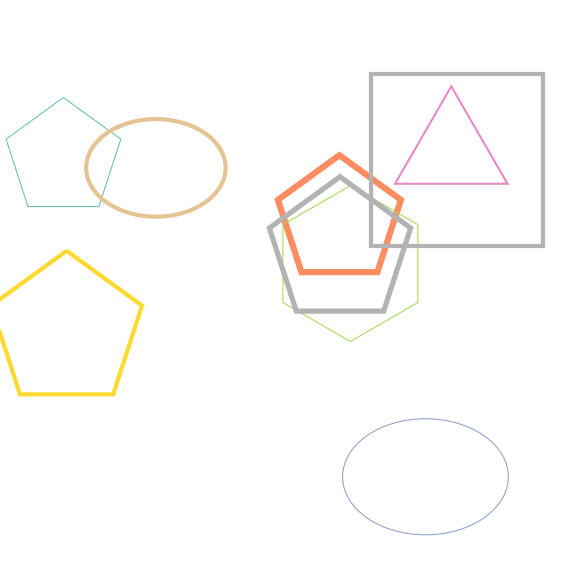[{"shape": "pentagon", "thickness": 0.5, "radius": 0.52, "center": [0.11, 0.726]}, {"shape": "pentagon", "thickness": 3, "radius": 0.56, "center": [0.588, 0.618]}, {"shape": "oval", "thickness": 0.5, "radius": 0.72, "center": [0.737, 0.174]}, {"shape": "triangle", "thickness": 1, "radius": 0.56, "center": [0.781, 0.737]}, {"shape": "hexagon", "thickness": 0.5, "radius": 0.67, "center": [0.607, 0.543]}, {"shape": "pentagon", "thickness": 2, "radius": 0.69, "center": [0.115, 0.427]}, {"shape": "oval", "thickness": 2, "radius": 0.6, "center": [0.27, 0.708]}, {"shape": "pentagon", "thickness": 2.5, "radius": 0.64, "center": [0.589, 0.564]}, {"shape": "square", "thickness": 2, "radius": 0.74, "center": [0.791, 0.722]}]